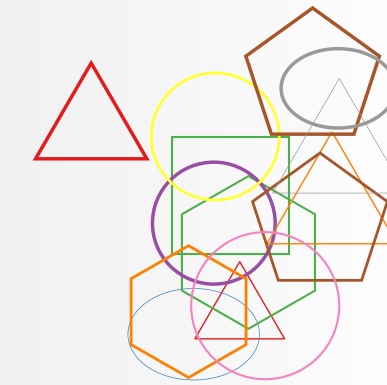[{"shape": "triangle", "thickness": 1, "radius": 0.67, "center": [0.619, 0.187]}, {"shape": "triangle", "thickness": 2.5, "radius": 0.83, "center": [0.235, 0.67]}, {"shape": "oval", "thickness": 0.5, "radius": 0.85, "center": [0.5, 0.132]}, {"shape": "square", "thickness": 1.5, "radius": 0.76, "center": [0.595, 0.493]}, {"shape": "hexagon", "thickness": 1.5, "radius": 0.99, "center": [0.641, 0.344]}, {"shape": "circle", "thickness": 2.5, "radius": 0.79, "center": [0.552, 0.42]}, {"shape": "hexagon", "thickness": 2, "radius": 0.86, "center": [0.487, 0.191]}, {"shape": "triangle", "thickness": 1, "radius": 0.97, "center": [0.857, 0.464]}, {"shape": "circle", "thickness": 2, "radius": 0.83, "center": [0.556, 0.645]}, {"shape": "pentagon", "thickness": 2, "radius": 0.91, "center": [0.826, 0.42]}, {"shape": "pentagon", "thickness": 2.5, "radius": 0.91, "center": [0.807, 0.798]}, {"shape": "circle", "thickness": 1.5, "radius": 0.96, "center": [0.684, 0.206]}, {"shape": "triangle", "thickness": 0.5, "radius": 0.99, "center": [0.876, 0.598]}, {"shape": "oval", "thickness": 2.5, "radius": 0.74, "center": [0.873, 0.771]}]